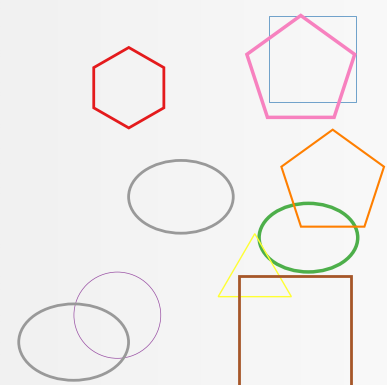[{"shape": "hexagon", "thickness": 2, "radius": 0.52, "center": [0.332, 0.772]}, {"shape": "square", "thickness": 0.5, "radius": 0.56, "center": [0.807, 0.848]}, {"shape": "oval", "thickness": 2.5, "radius": 0.64, "center": [0.796, 0.383]}, {"shape": "circle", "thickness": 0.5, "radius": 0.56, "center": [0.303, 0.181]}, {"shape": "pentagon", "thickness": 1.5, "radius": 0.7, "center": [0.859, 0.524]}, {"shape": "triangle", "thickness": 1, "radius": 0.55, "center": [0.657, 0.284]}, {"shape": "square", "thickness": 2, "radius": 0.72, "center": [0.761, 0.14]}, {"shape": "pentagon", "thickness": 2.5, "radius": 0.73, "center": [0.776, 0.813]}, {"shape": "oval", "thickness": 2, "radius": 0.68, "center": [0.467, 0.489]}, {"shape": "oval", "thickness": 2, "radius": 0.71, "center": [0.19, 0.111]}]